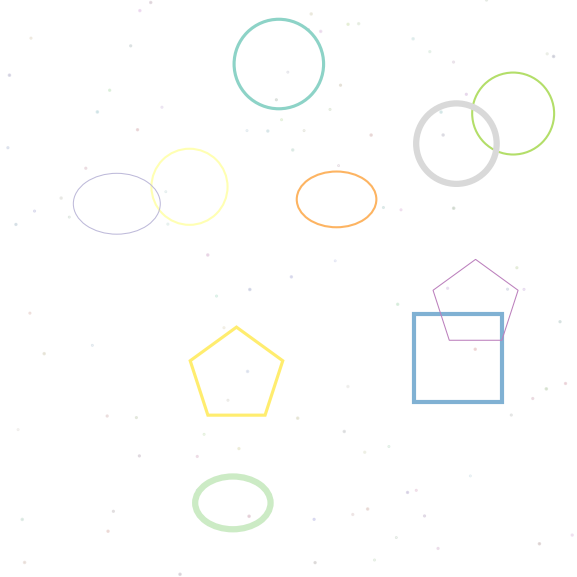[{"shape": "circle", "thickness": 1.5, "radius": 0.39, "center": [0.483, 0.888]}, {"shape": "circle", "thickness": 1, "radius": 0.33, "center": [0.328, 0.676]}, {"shape": "oval", "thickness": 0.5, "radius": 0.38, "center": [0.202, 0.646]}, {"shape": "square", "thickness": 2, "radius": 0.38, "center": [0.793, 0.38]}, {"shape": "oval", "thickness": 1, "radius": 0.34, "center": [0.583, 0.654]}, {"shape": "circle", "thickness": 1, "radius": 0.35, "center": [0.889, 0.803]}, {"shape": "circle", "thickness": 3, "radius": 0.35, "center": [0.79, 0.75]}, {"shape": "pentagon", "thickness": 0.5, "radius": 0.39, "center": [0.823, 0.473]}, {"shape": "oval", "thickness": 3, "radius": 0.33, "center": [0.403, 0.128]}, {"shape": "pentagon", "thickness": 1.5, "radius": 0.42, "center": [0.409, 0.348]}]